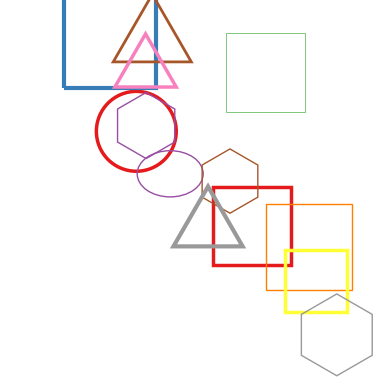[{"shape": "square", "thickness": 2.5, "radius": 0.51, "center": [0.654, 0.414]}, {"shape": "circle", "thickness": 2.5, "radius": 0.52, "center": [0.354, 0.659]}, {"shape": "square", "thickness": 3, "radius": 0.6, "center": [0.285, 0.891]}, {"shape": "square", "thickness": 0.5, "radius": 0.52, "center": [0.689, 0.811]}, {"shape": "hexagon", "thickness": 1, "radius": 0.43, "center": [0.38, 0.674]}, {"shape": "oval", "thickness": 1, "radius": 0.43, "center": [0.442, 0.549]}, {"shape": "square", "thickness": 1, "radius": 0.56, "center": [0.804, 0.358]}, {"shape": "square", "thickness": 2.5, "radius": 0.4, "center": [0.822, 0.27]}, {"shape": "hexagon", "thickness": 1, "radius": 0.42, "center": [0.597, 0.53]}, {"shape": "triangle", "thickness": 2, "radius": 0.59, "center": [0.396, 0.898]}, {"shape": "triangle", "thickness": 2.5, "radius": 0.46, "center": [0.378, 0.82]}, {"shape": "hexagon", "thickness": 1, "radius": 0.53, "center": [0.875, 0.13]}, {"shape": "triangle", "thickness": 3, "radius": 0.52, "center": [0.54, 0.412]}]